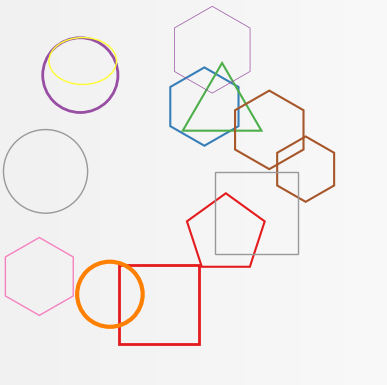[{"shape": "pentagon", "thickness": 1.5, "radius": 0.53, "center": [0.583, 0.392]}, {"shape": "square", "thickness": 2, "radius": 0.52, "center": [0.41, 0.209]}, {"shape": "hexagon", "thickness": 1.5, "radius": 0.51, "center": [0.527, 0.723]}, {"shape": "triangle", "thickness": 1.5, "radius": 0.59, "center": [0.573, 0.719]}, {"shape": "hexagon", "thickness": 0.5, "radius": 0.56, "center": [0.548, 0.871]}, {"shape": "circle", "thickness": 2, "radius": 0.49, "center": [0.207, 0.805]}, {"shape": "circle", "thickness": 3, "radius": 0.42, "center": [0.284, 0.236]}, {"shape": "oval", "thickness": 1, "radius": 0.44, "center": [0.214, 0.842]}, {"shape": "hexagon", "thickness": 1.5, "radius": 0.51, "center": [0.695, 0.663]}, {"shape": "hexagon", "thickness": 1.5, "radius": 0.42, "center": [0.789, 0.561]}, {"shape": "hexagon", "thickness": 1, "radius": 0.51, "center": [0.101, 0.282]}, {"shape": "square", "thickness": 1, "radius": 0.53, "center": [0.662, 0.446]}, {"shape": "circle", "thickness": 1, "radius": 0.54, "center": [0.118, 0.555]}]